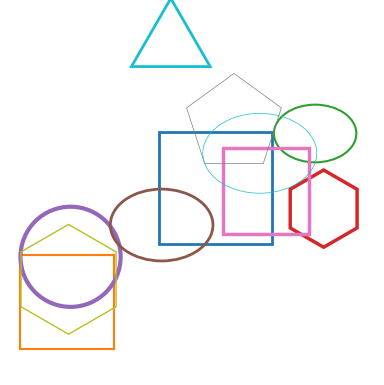[{"shape": "square", "thickness": 2, "radius": 0.73, "center": [0.56, 0.511]}, {"shape": "square", "thickness": 1.5, "radius": 0.61, "center": [0.175, 0.216]}, {"shape": "oval", "thickness": 1.5, "radius": 0.53, "center": [0.819, 0.653]}, {"shape": "hexagon", "thickness": 2.5, "radius": 0.5, "center": [0.841, 0.458]}, {"shape": "circle", "thickness": 3, "radius": 0.65, "center": [0.183, 0.333]}, {"shape": "oval", "thickness": 2, "radius": 0.67, "center": [0.42, 0.416]}, {"shape": "square", "thickness": 2.5, "radius": 0.56, "center": [0.691, 0.505]}, {"shape": "pentagon", "thickness": 0.5, "radius": 0.65, "center": [0.608, 0.68]}, {"shape": "hexagon", "thickness": 1, "radius": 0.71, "center": [0.178, 0.275]}, {"shape": "oval", "thickness": 0.5, "radius": 0.74, "center": [0.675, 0.602]}, {"shape": "triangle", "thickness": 2, "radius": 0.59, "center": [0.444, 0.886]}]